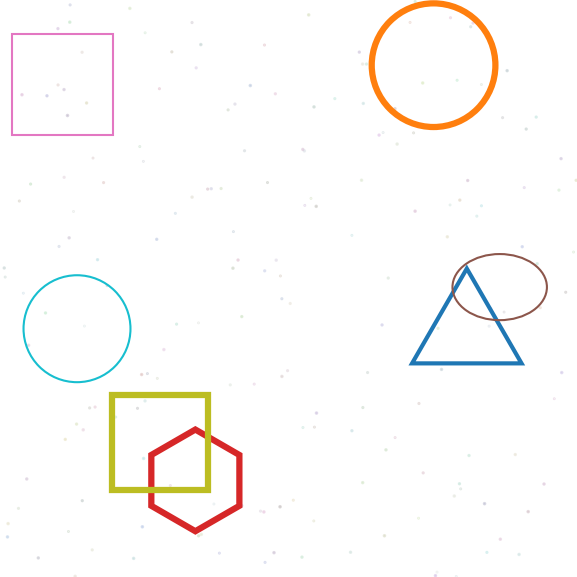[{"shape": "triangle", "thickness": 2, "radius": 0.55, "center": [0.808, 0.425]}, {"shape": "circle", "thickness": 3, "radius": 0.54, "center": [0.751, 0.886]}, {"shape": "hexagon", "thickness": 3, "radius": 0.44, "center": [0.338, 0.167]}, {"shape": "oval", "thickness": 1, "radius": 0.41, "center": [0.865, 0.502]}, {"shape": "square", "thickness": 1, "radius": 0.44, "center": [0.108, 0.853]}, {"shape": "square", "thickness": 3, "radius": 0.41, "center": [0.277, 0.233]}, {"shape": "circle", "thickness": 1, "radius": 0.46, "center": [0.133, 0.43]}]